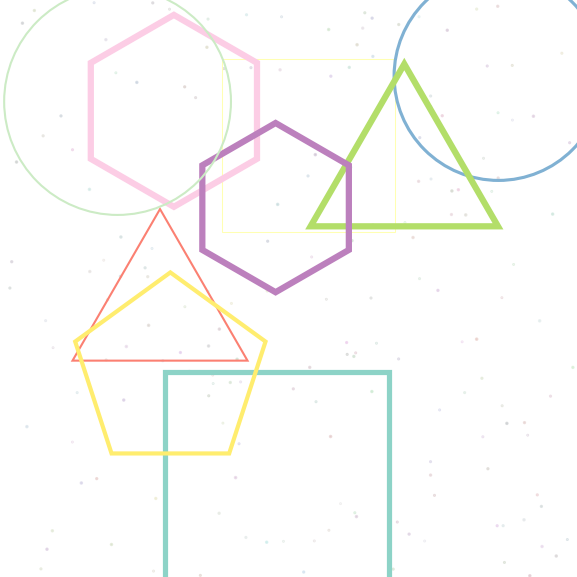[{"shape": "square", "thickness": 2.5, "radius": 0.97, "center": [0.48, 0.162]}, {"shape": "square", "thickness": 0.5, "radius": 0.75, "center": [0.535, 0.747]}, {"shape": "triangle", "thickness": 1, "radius": 0.87, "center": [0.277, 0.462]}, {"shape": "circle", "thickness": 1.5, "radius": 0.9, "center": [0.863, 0.868]}, {"shape": "triangle", "thickness": 3, "radius": 0.94, "center": [0.7, 0.701]}, {"shape": "hexagon", "thickness": 3, "radius": 0.83, "center": [0.301, 0.807]}, {"shape": "hexagon", "thickness": 3, "radius": 0.73, "center": [0.477, 0.64]}, {"shape": "circle", "thickness": 1, "radius": 0.98, "center": [0.204, 0.823]}, {"shape": "pentagon", "thickness": 2, "radius": 0.87, "center": [0.295, 0.354]}]